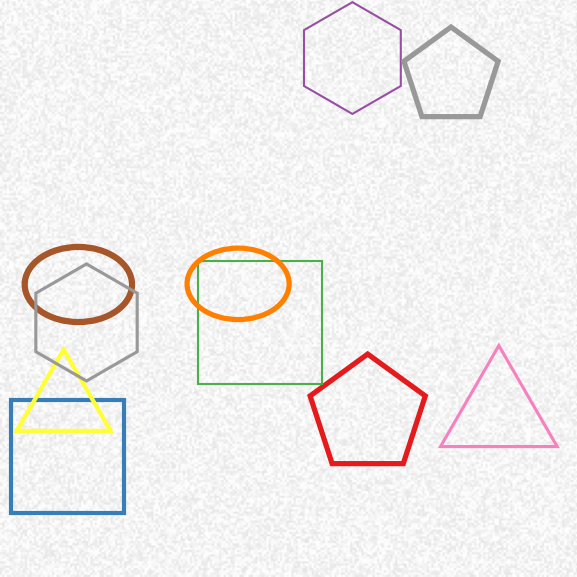[{"shape": "pentagon", "thickness": 2.5, "radius": 0.52, "center": [0.637, 0.281]}, {"shape": "square", "thickness": 2, "radius": 0.49, "center": [0.116, 0.208]}, {"shape": "square", "thickness": 1, "radius": 0.53, "center": [0.45, 0.44]}, {"shape": "hexagon", "thickness": 1, "radius": 0.48, "center": [0.61, 0.899]}, {"shape": "oval", "thickness": 2.5, "radius": 0.44, "center": [0.412, 0.508]}, {"shape": "triangle", "thickness": 2, "radius": 0.47, "center": [0.11, 0.3]}, {"shape": "oval", "thickness": 3, "radius": 0.46, "center": [0.136, 0.506]}, {"shape": "triangle", "thickness": 1.5, "radius": 0.58, "center": [0.864, 0.284]}, {"shape": "hexagon", "thickness": 1.5, "radius": 0.51, "center": [0.15, 0.441]}, {"shape": "pentagon", "thickness": 2.5, "radius": 0.43, "center": [0.781, 0.867]}]